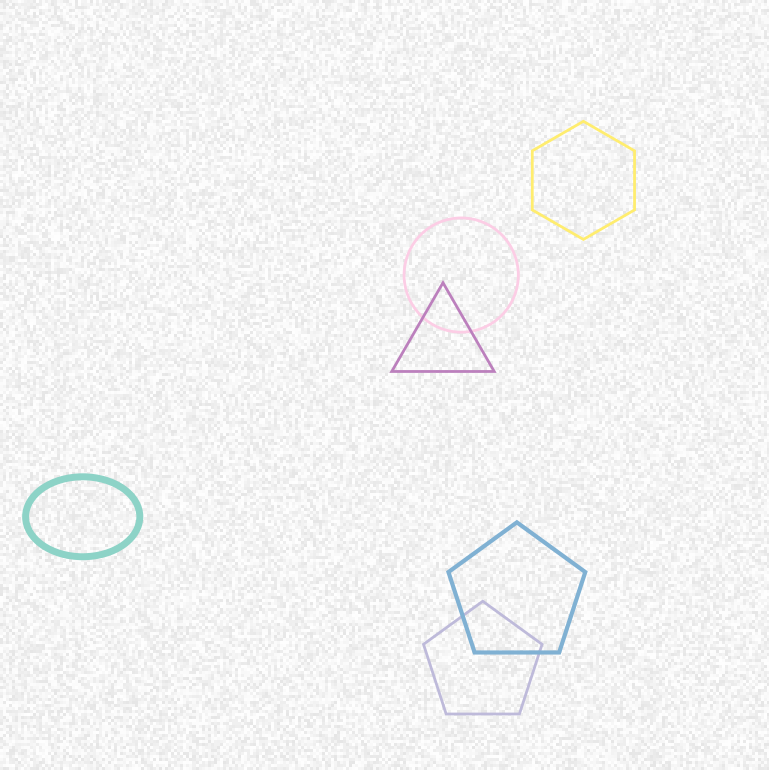[{"shape": "oval", "thickness": 2.5, "radius": 0.37, "center": [0.107, 0.329]}, {"shape": "pentagon", "thickness": 1, "radius": 0.4, "center": [0.627, 0.138]}, {"shape": "pentagon", "thickness": 1.5, "radius": 0.47, "center": [0.671, 0.228]}, {"shape": "circle", "thickness": 1, "radius": 0.37, "center": [0.599, 0.643]}, {"shape": "triangle", "thickness": 1, "radius": 0.38, "center": [0.575, 0.556]}, {"shape": "hexagon", "thickness": 1, "radius": 0.38, "center": [0.758, 0.766]}]